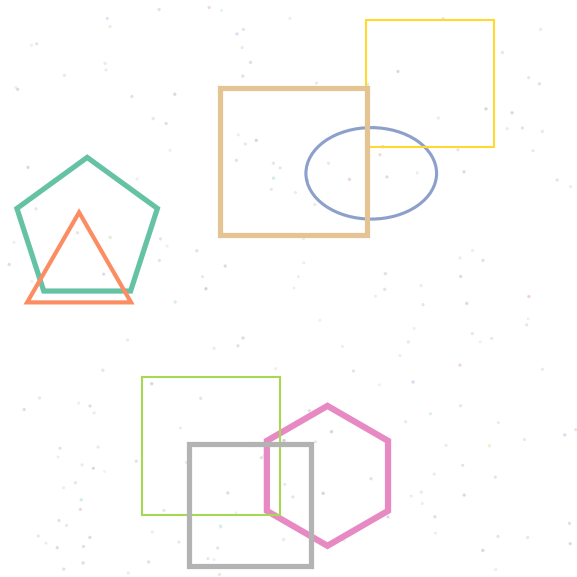[{"shape": "pentagon", "thickness": 2.5, "radius": 0.64, "center": [0.151, 0.599]}, {"shape": "triangle", "thickness": 2, "radius": 0.52, "center": [0.137, 0.527]}, {"shape": "oval", "thickness": 1.5, "radius": 0.57, "center": [0.643, 0.699]}, {"shape": "hexagon", "thickness": 3, "radius": 0.61, "center": [0.567, 0.175]}, {"shape": "square", "thickness": 1, "radius": 0.6, "center": [0.365, 0.227]}, {"shape": "square", "thickness": 1, "radius": 0.55, "center": [0.744, 0.855]}, {"shape": "square", "thickness": 2.5, "radius": 0.64, "center": [0.508, 0.72]}, {"shape": "square", "thickness": 2.5, "radius": 0.53, "center": [0.434, 0.124]}]